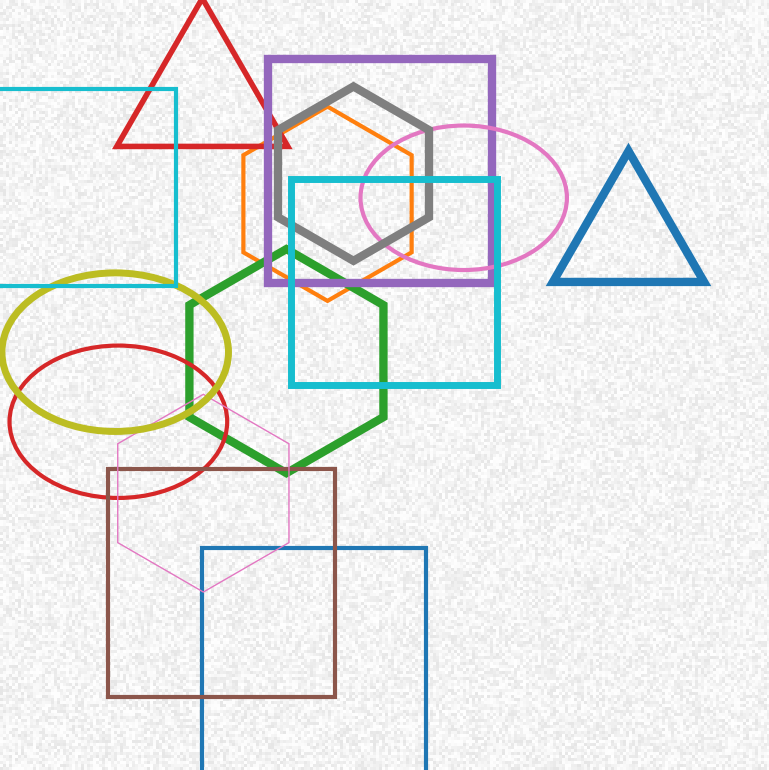[{"shape": "square", "thickness": 1.5, "radius": 0.73, "center": [0.407, 0.143]}, {"shape": "triangle", "thickness": 3, "radius": 0.57, "center": [0.816, 0.691]}, {"shape": "hexagon", "thickness": 1.5, "radius": 0.63, "center": [0.425, 0.735]}, {"shape": "hexagon", "thickness": 3, "radius": 0.73, "center": [0.372, 0.531]}, {"shape": "triangle", "thickness": 2, "radius": 0.64, "center": [0.263, 0.874]}, {"shape": "oval", "thickness": 1.5, "radius": 0.71, "center": [0.154, 0.452]}, {"shape": "square", "thickness": 3, "radius": 0.73, "center": [0.494, 0.778]}, {"shape": "square", "thickness": 1.5, "radius": 0.74, "center": [0.288, 0.243]}, {"shape": "oval", "thickness": 1.5, "radius": 0.67, "center": [0.602, 0.743]}, {"shape": "hexagon", "thickness": 0.5, "radius": 0.64, "center": [0.264, 0.359]}, {"shape": "hexagon", "thickness": 3, "radius": 0.57, "center": [0.459, 0.774]}, {"shape": "oval", "thickness": 2.5, "radius": 0.74, "center": [0.15, 0.543]}, {"shape": "square", "thickness": 1.5, "radius": 0.64, "center": [0.101, 0.757]}, {"shape": "square", "thickness": 2.5, "radius": 0.67, "center": [0.511, 0.633]}]